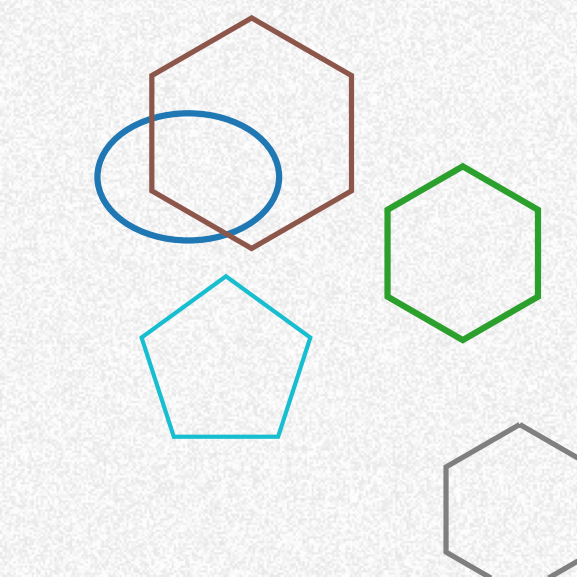[{"shape": "oval", "thickness": 3, "radius": 0.79, "center": [0.326, 0.693]}, {"shape": "hexagon", "thickness": 3, "radius": 0.75, "center": [0.801, 0.561]}, {"shape": "hexagon", "thickness": 2.5, "radius": 1.0, "center": [0.436, 0.768]}, {"shape": "hexagon", "thickness": 2.5, "radius": 0.74, "center": [0.9, 0.117]}, {"shape": "pentagon", "thickness": 2, "radius": 0.77, "center": [0.391, 0.367]}]